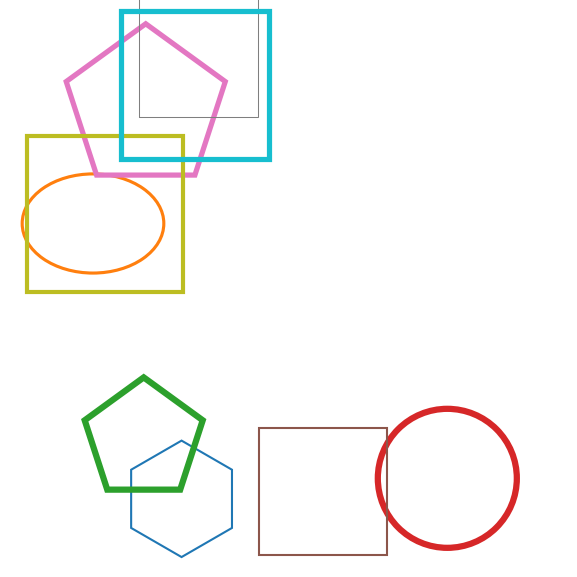[{"shape": "hexagon", "thickness": 1, "radius": 0.5, "center": [0.314, 0.135]}, {"shape": "oval", "thickness": 1.5, "radius": 0.61, "center": [0.161, 0.612]}, {"shape": "pentagon", "thickness": 3, "radius": 0.54, "center": [0.249, 0.238]}, {"shape": "circle", "thickness": 3, "radius": 0.6, "center": [0.775, 0.171]}, {"shape": "square", "thickness": 1, "radius": 0.55, "center": [0.56, 0.148]}, {"shape": "pentagon", "thickness": 2.5, "radius": 0.72, "center": [0.252, 0.813]}, {"shape": "square", "thickness": 0.5, "radius": 0.52, "center": [0.344, 0.899]}, {"shape": "square", "thickness": 2, "radius": 0.67, "center": [0.181, 0.629]}, {"shape": "square", "thickness": 2.5, "radius": 0.64, "center": [0.337, 0.852]}]